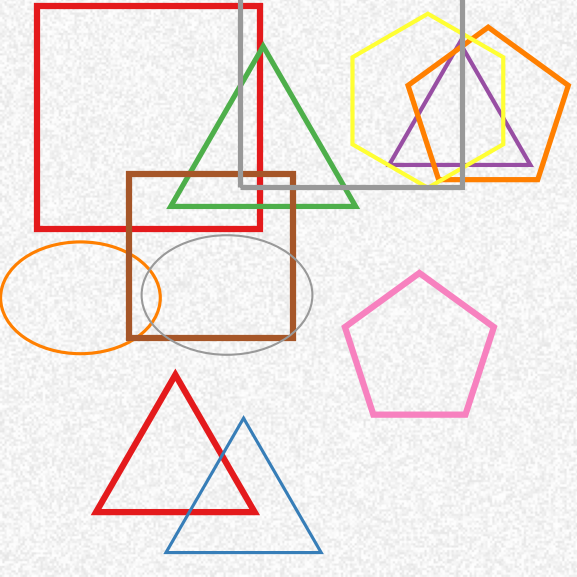[{"shape": "triangle", "thickness": 3, "radius": 0.79, "center": [0.304, 0.192]}, {"shape": "square", "thickness": 3, "radius": 0.97, "center": [0.257, 0.796]}, {"shape": "triangle", "thickness": 1.5, "radius": 0.78, "center": [0.422, 0.12]}, {"shape": "triangle", "thickness": 2.5, "radius": 0.92, "center": [0.456, 0.734]}, {"shape": "triangle", "thickness": 2, "radius": 0.71, "center": [0.796, 0.784]}, {"shape": "pentagon", "thickness": 2.5, "radius": 0.73, "center": [0.845, 0.806]}, {"shape": "oval", "thickness": 1.5, "radius": 0.69, "center": [0.139, 0.483]}, {"shape": "hexagon", "thickness": 2, "radius": 0.75, "center": [0.741, 0.825]}, {"shape": "square", "thickness": 3, "radius": 0.71, "center": [0.365, 0.555]}, {"shape": "pentagon", "thickness": 3, "radius": 0.68, "center": [0.726, 0.391]}, {"shape": "oval", "thickness": 1, "radius": 0.74, "center": [0.393, 0.488]}, {"shape": "square", "thickness": 2.5, "radius": 0.96, "center": [0.608, 0.868]}]